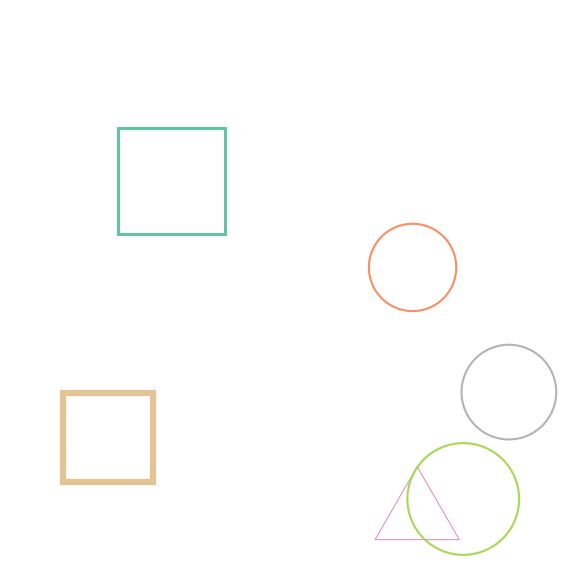[{"shape": "square", "thickness": 1.5, "radius": 0.46, "center": [0.297, 0.686]}, {"shape": "circle", "thickness": 1, "radius": 0.38, "center": [0.714, 0.536]}, {"shape": "triangle", "thickness": 0.5, "radius": 0.42, "center": [0.722, 0.107]}, {"shape": "circle", "thickness": 1, "radius": 0.48, "center": [0.802, 0.135]}, {"shape": "square", "thickness": 3, "radius": 0.39, "center": [0.187, 0.242]}, {"shape": "circle", "thickness": 1, "radius": 0.41, "center": [0.881, 0.32]}]